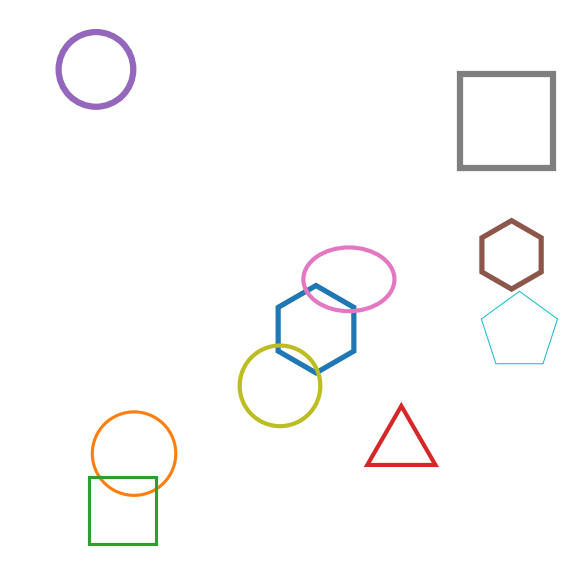[{"shape": "hexagon", "thickness": 2.5, "radius": 0.38, "center": [0.547, 0.429]}, {"shape": "circle", "thickness": 1.5, "radius": 0.36, "center": [0.232, 0.214]}, {"shape": "square", "thickness": 1.5, "radius": 0.29, "center": [0.212, 0.115]}, {"shape": "triangle", "thickness": 2, "radius": 0.34, "center": [0.695, 0.228]}, {"shape": "circle", "thickness": 3, "radius": 0.32, "center": [0.166, 0.879]}, {"shape": "hexagon", "thickness": 2.5, "radius": 0.3, "center": [0.886, 0.558]}, {"shape": "oval", "thickness": 2, "radius": 0.39, "center": [0.604, 0.515]}, {"shape": "square", "thickness": 3, "radius": 0.41, "center": [0.877, 0.789]}, {"shape": "circle", "thickness": 2, "radius": 0.35, "center": [0.485, 0.331]}, {"shape": "pentagon", "thickness": 0.5, "radius": 0.35, "center": [0.899, 0.425]}]